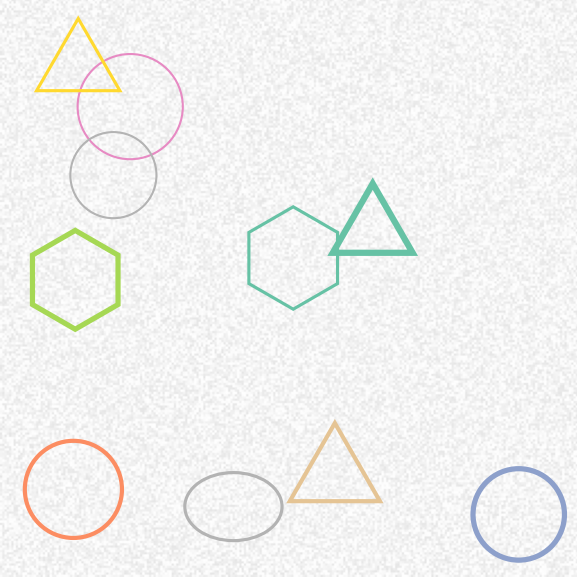[{"shape": "triangle", "thickness": 3, "radius": 0.4, "center": [0.645, 0.601]}, {"shape": "hexagon", "thickness": 1.5, "radius": 0.44, "center": [0.508, 0.552]}, {"shape": "circle", "thickness": 2, "radius": 0.42, "center": [0.127, 0.152]}, {"shape": "circle", "thickness": 2.5, "radius": 0.4, "center": [0.898, 0.108]}, {"shape": "circle", "thickness": 1, "radius": 0.46, "center": [0.225, 0.815]}, {"shape": "hexagon", "thickness": 2.5, "radius": 0.43, "center": [0.13, 0.515]}, {"shape": "triangle", "thickness": 1.5, "radius": 0.42, "center": [0.135, 0.884]}, {"shape": "triangle", "thickness": 2, "radius": 0.45, "center": [0.58, 0.176]}, {"shape": "circle", "thickness": 1, "radius": 0.37, "center": [0.196, 0.696]}, {"shape": "oval", "thickness": 1.5, "radius": 0.42, "center": [0.404, 0.122]}]